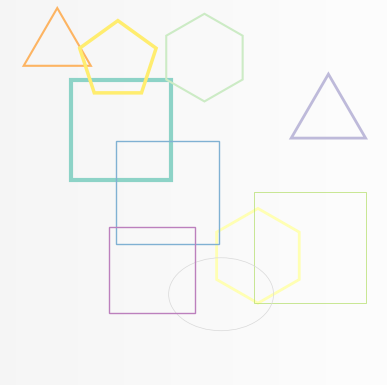[{"shape": "square", "thickness": 3, "radius": 0.65, "center": [0.312, 0.661]}, {"shape": "hexagon", "thickness": 2, "radius": 0.62, "center": [0.666, 0.336]}, {"shape": "triangle", "thickness": 2, "radius": 0.55, "center": [0.847, 0.697]}, {"shape": "square", "thickness": 1, "radius": 0.67, "center": [0.432, 0.5]}, {"shape": "triangle", "thickness": 1.5, "radius": 0.5, "center": [0.148, 0.879]}, {"shape": "square", "thickness": 0.5, "radius": 0.72, "center": [0.799, 0.357]}, {"shape": "oval", "thickness": 0.5, "radius": 0.68, "center": [0.571, 0.236]}, {"shape": "square", "thickness": 1, "radius": 0.56, "center": [0.392, 0.298]}, {"shape": "hexagon", "thickness": 1.5, "radius": 0.57, "center": [0.528, 0.85]}, {"shape": "pentagon", "thickness": 2.5, "radius": 0.52, "center": [0.304, 0.843]}]